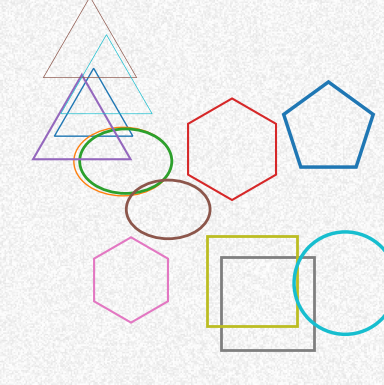[{"shape": "pentagon", "thickness": 2.5, "radius": 0.61, "center": [0.853, 0.665]}, {"shape": "triangle", "thickness": 1, "radius": 0.59, "center": [0.243, 0.705]}, {"shape": "oval", "thickness": 1, "radius": 0.64, "center": [0.319, 0.58]}, {"shape": "oval", "thickness": 2, "radius": 0.6, "center": [0.327, 0.581]}, {"shape": "hexagon", "thickness": 1.5, "radius": 0.66, "center": [0.603, 0.612]}, {"shape": "triangle", "thickness": 1.5, "radius": 0.73, "center": [0.212, 0.659]}, {"shape": "oval", "thickness": 2, "radius": 0.54, "center": [0.437, 0.456]}, {"shape": "triangle", "thickness": 0.5, "radius": 0.7, "center": [0.234, 0.868]}, {"shape": "hexagon", "thickness": 1.5, "radius": 0.55, "center": [0.34, 0.273]}, {"shape": "square", "thickness": 2, "radius": 0.6, "center": [0.695, 0.211]}, {"shape": "square", "thickness": 2, "radius": 0.59, "center": [0.654, 0.27]}, {"shape": "triangle", "thickness": 0.5, "radius": 0.68, "center": [0.276, 0.773]}, {"shape": "circle", "thickness": 2.5, "radius": 0.67, "center": [0.897, 0.265]}]